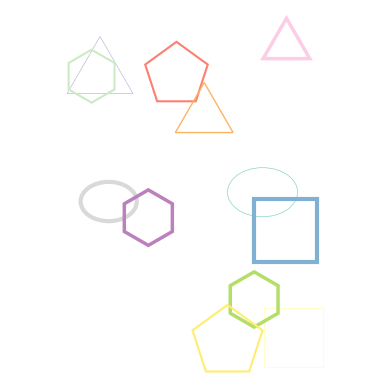[{"shape": "oval", "thickness": 0.5, "radius": 0.46, "center": [0.682, 0.501]}, {"shape": "square", "thickness": 0.5, "radius": 0.39, "center": [0.762, 0.124]}, {"shape": "triangle", "thickness": 0.5, "radius": 0.49, "center": [0.26, 0.806]}, {"shape": "pentagon", "thickness": 1.5, "radius": 0.43, "center": [0.458, 0.806]}, {"shape": "square", "thickness": 3, "radius": 0.41, "center": [0.743, 0.402]}, {"shape": "triangle", "thickness": 1, "radius": 0.43, "center": [0.53, 0.699]}, {"shape": "hexagon", "thickness": 2.5, "radius": 0.36, "center": [0.66, 0.222]}, {"shape": "triangle", "thickness": 2.5, "radius": 0.35, "center": [0.744, 0.883]}, {"shape": "oval", "thickness": 3, "radius": 0.36, "center": [0.282, 0.477]}, {"shape": "hexagon", "thickness": 2.5, "radius": 0.36, "center": [0.385, 0.435]}, {"shape": "hexagon", "thickness": 1.5, "radius": 0.34, "center": [0.238, 0.802]}, {"shape": "pentagon", "thickness": 1.5, "radius": 0.48, "center": [0.591, 0.112]}]